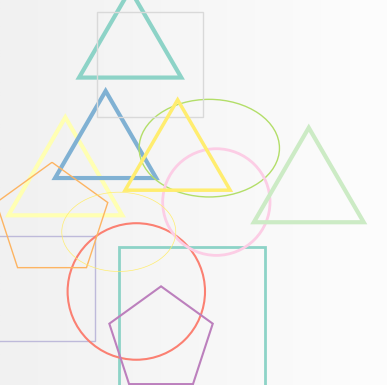[{"shape": "square", "thickness": 2, "radius": 0.94, "center": [0.496, 0.17]}, {"shape": "triangle", "thickness": 3, "radius": 0.76, "center": [0.336, 0.875]}, {"shape": "triangle", "thickness": 3, "radius": 0.85, "center": [0.169, 0.526]}, {"shape": "square", "thickness": 1, "radius": 0.68, "center": [0.109, 0.25]}, {"shape": "circle", "thickness": 1.5, "radius": 0.89, "center": [0.352, 0.243]}, {"shape": "triangle", "thickness": 3, "radius": 0.75, "center": [0.273, 0.613]}, {"shape": "pentagon", "thickness": 1, "radius": 0.76, "center": [0.134, 0.427]}, {"shape": "oval", "thickness": 1, "radius": 0.91, "center": [0.54, 0.615]}, {"shape": "circle", "thickness": 2, "radius": 0.69, "center": [0.558, 0.475]}, {"shape": "square", "thickness": 1, "radius": 0.68, "center": [0.387, 0.833]}, {"shape": "pentagon", "thickness": 1.5, "radius": 0.7, "center": [0.416, 0.116]}, {"shape": "triangle", "thickness": 3, "radius": 0.82, "center": [0.797, 0.505]}, {"shape": "oval", "thickness": 0.5, "radius": 0.74, "center": [0.306, 0.398]}, {"shape": "triangle", "thickness": 2.5, "radius": 0.78, "center": [0.458, 0.584]}]